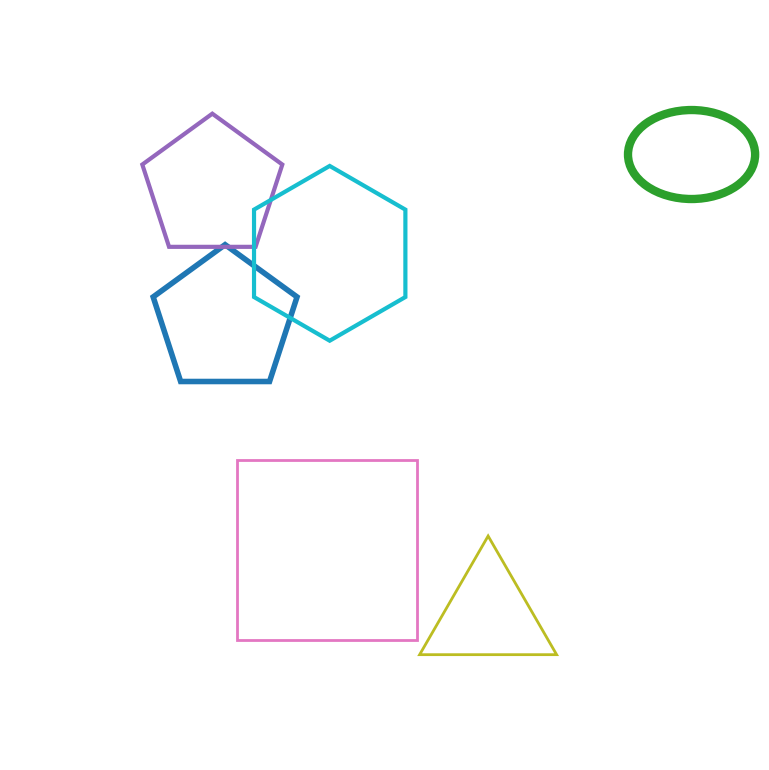[{"shape": "pentagon", "thickness": 2, "radius": 0.49, "center": [0.292, 0.584]}, {"shape": "oval", "thickness": 3, "radius": 0.41, "center": [0.898, 0.799]}, {"shape": "pentagon", "thickness": 1.5, "radius": 0.48, "center": [0.276, 0.757]}, {"shape": "square", "thickness": 1, "radius": 0.58, "center": [0.424, 0.286]}, {"shape": "triangle", "thickness": 1, "radius": 0.51, "center": [0.634, 0.201]}, {"shape": "hexagon", "thickness": 1.5, "radius": 0.57, "center": [0.428, 0.671]}]